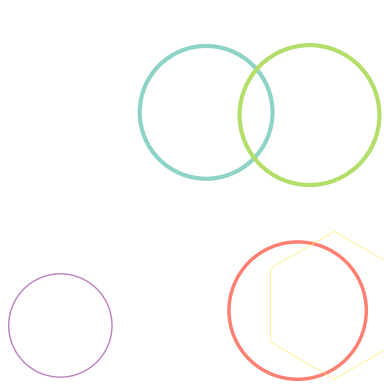[{"shape": "circle", "thickness": 3, "radius": 0.86, "center": [0.535, 0.708]}, {"shape": "circle", "thickness": 2.5, "radius": 0.89, "center": [0.773, 0.193]}, {"shape": "circle", "thickness": 3, "radius": 0.91, "center": [0.804, 0.701]}, {"shape": "circle", "thickness": 1, "radius": 0.67, "center": [0.157, 0.155]}, {"shape": "hexagon", "thickness": 0.5, "radius": 0.96, "center": [0.869, 0.207]}]